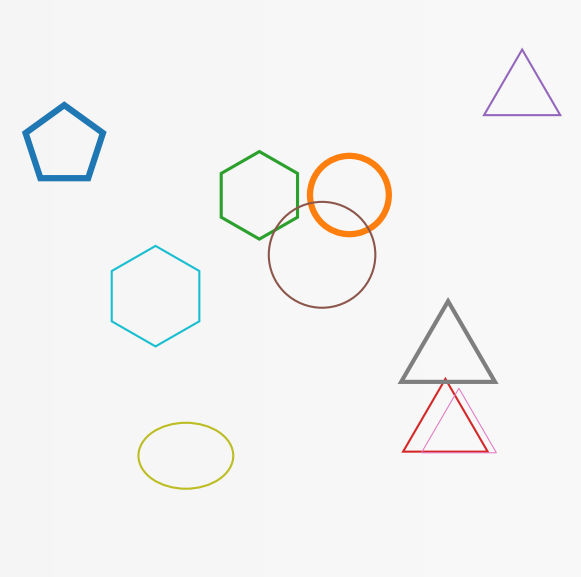[{"shape": "pentagon", "thickness": 3, "radius": 0.35, "center": [0.111, 0.747]}, {"shape": "circle", "thickness": 3, "radius": 0.34, "center": [0.601, 0.661]}, {"shape": "hexagon", "thickness": 1.5, "radius": 0.38, "center": [0.446, 0.661]}, {"shape": "triangle", "thickness": 1, "radius": 0.42, "center": [0.766, 0.259]}, {"shape": "triangle", "thickness": 1, "radius": 0.38, "center": [0.898, 0.838]}, {"shape": "circle", "thickness": 1, "radius": 0.46, "center": [0.554, 0.558]}, {"shape": "triangle", "thickness": 0.5, "radius": 0.37, "center": [0.79, 0.252]}, {"shape": "triangle", "thickness": 2, "radius": 0.47, "center": [0.771, 0.384]}, {"shape": "oval", "thickness": 1, "radius": 0.41, "center": [0.32, 0.21]}, {"shape": "hexagon", "thickness": 1, "radius": 0.44, "center": [0.268, 0.486]}]